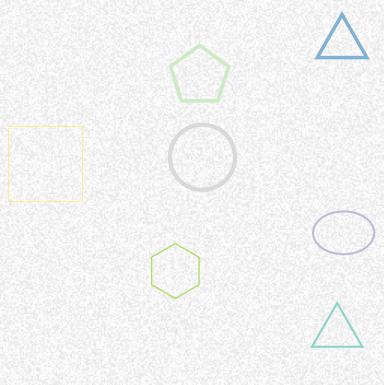[{"shape": "triangle", "thickness": 1.5, "radius": 0.38, "center": [0.876, 0.137]}, {"shape": "oval", "thickness": 1.5, "radius": 0.4, "center": [0.893, 0.395]}, {"shape": "triangle", "thickness": 2.5, "radius": 0.37, "center": [0.888, 0.888]}, {"shape": "hexagon", "thickness": 1, "radius": 0.36, "center": [0.455, 0.296]}, {"shape": "circle", "thickness": 3, "radius": 0.42, "center": [0.526, 0.592]}, {"shape": "pentagon", "thickness": 2.5, "radius": 0.4, "center": [0.519, 0.802]}, {"shape": "square", "thickness": 0.5, "radius": 0.48, "center": [0.116, 0.575]}]